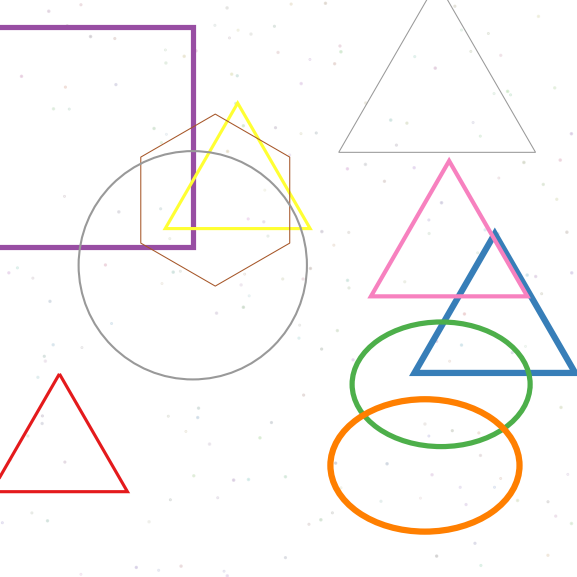[{"shape": "triangle", "thickness": 1.5, "radius": 0.68, "center": [0.103, 0.216]}, {"shape": "triangle", "thickness": 3, "radius": 0.8, "center": [0.857, 0.434]}, {"shape": "oval", "thickness": 2.5, "radius": 0.77, "center": [0.764, 0.334]}, {"shape": "square", "thickness": 2.5, "radius": 0.95, "center": [0.143, 0.762]}, {"shape": "oval", "thickness": 3, "radius": 0.82, "center": [0.736, 0.193]}, {"shape": "triangle", "thickness": 1.5, "radius": 0.72, "center": [0.412, 0.676]}, {"shape": "hexagon", "thickness": 0.5, "radius": 0.74, "center": [0.373, 0.653]}, {"shape": "triangle", "thickness": 2, "radius": 0.78, "center": [0.778, 0.564]}, {"shape": "triangle", "thickness": 0.5, "radius": 0.98, "center": [0.757, 0.834]}, {"shape": "circle", "thickness": 1, "radius": 0.99, "center": [0.334, 0.54]}]